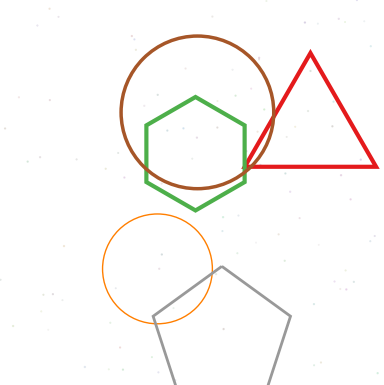[{"shape": "triangle", "thickness": 3, "radius": 0.98, "center": [0.806, 0.665]}, {"shape": "hexagon", "thickness": 3, "radius": 0.74, "center": [0.508, 0.601]}, {"shape": "circle", "thickness": 1, "radius": 0.71, "center": [0.409, 0.302]}, {"shape": "circle", "thickness": 2.5, "radius": 0.99, "center": [0.513, 0.708]}, {"shape": "pentagon", "thickness": 2, "radius": 0.94, "center": [0.576, 0.121]}]